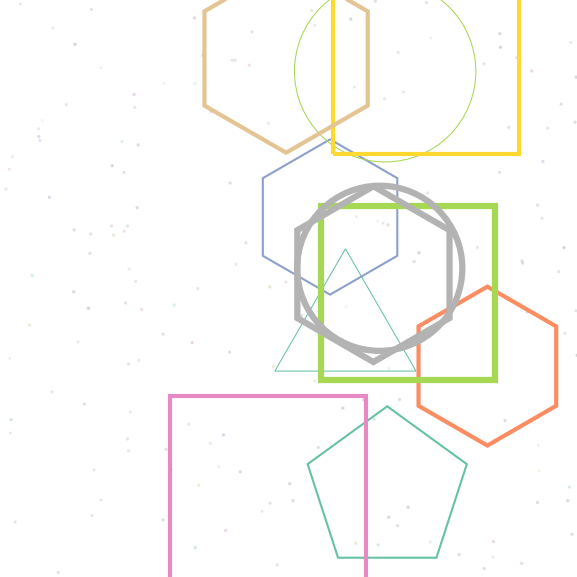[{"shape": "pentagon", "thickness": 1, "radius": 0.72, "center": [0.671, 0.151]}, {"shape": "triangle", "thickness": 0.5, "radius": 0.71, "center": [0.598, 0.427]}, {"shape": "hexagon", "thickness": 2, "radius": 0.69, "center": [0.844, 0.365]}, {"shape": "hexagon", "thickness": 1, "radius": 0.67, "center": [0.572, 0.623]}, {"shape": "square", "thickness": 2, "radius": 0.85, "center": [0.464, 0.145]}, {"shape": "square", "thickness": 3, "radius": 0.75, "center": [0.706, 0.492]}, {"shape": "circle", "thickness": 0.5, "radius": 0.79, "center": [0.667, 0.876]}, {"shape": "square", "thickness": 2, "radius": 0.8, "center": [0.737, 0.893]}, {"shape": "hexagon", "thickness": 2, "radius": 0.82, "center": [0.495, 0.898]}, {"shape": "circle", "thickness": 3, "radius": 0.72, "center": [0.658, 0.535]}, {"shape": "hexagon", "thickness": 3, "radius": 0.76, "center": [0.647, 0.524]}]